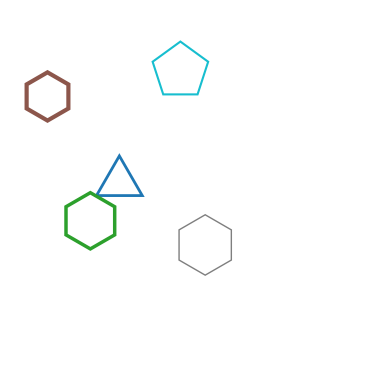[{"shape": "triangle", "thickness": 2, "radius": 0.34, "center": [0.31, 0.526]}, {"shape": "hexagon", "thickness": 2.5, "radius": 0.37, "center": [0.235, 0.426]}, {"shape": "hexagon", "thickness": 3, "radius": 0.31, "center": [0.123, 0.749]}, {"shape": "hexagon", "thickness": 1, "radius": 0.39, "center": [0.533, 0.364]}, {"shape": "pentagon", "thickness": 1.5, "radius": 0.38, "center": [0.469, 0.816]}]